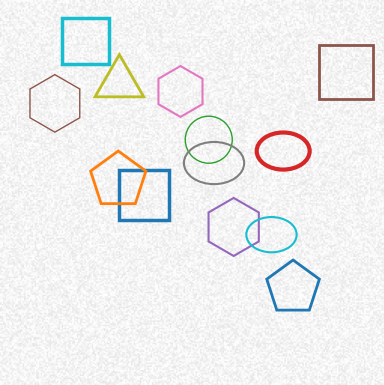[{"shape": "pentagon", "thickness": 2, "radius": 0.36, "center": [0.761, 0.253]}, {"shape": "square", "thickness": 2.5, "radius": 0.33, "center": [0.373, 0.493]}, {"shape": "pentagon", "thickness": 2, "radius": 0.38, "center": [0.307, 0.532]}, {"shape": "circle", "thickness": 1, "radius": 0.31, "center": [0.542, 0.637]}, {"shape": "oval", "thickness": 3, "radius": 0.34, "center": [0.736, 0.608]}, {"shape": "hexagon", "thickness": 1.5, "radius": 0.38, "center": [0.607, 0.411]}, {"shape": "hexagon", "thickness": 1, "radius": 0.37, "center": [0.143, 0.731]}, {"shape": "square", "thickness": 2, "radius": 0.35, "center": [0.9, 0.813]}, {"shape": "hexagon", "thickness": 1.5, "radius": 0.33, "center": [0.469, 0.762]}, {"shape": "oval", "thickness": 1.5, "radius": 0.39, "center": [0.556, 0.577]}, {"shape": "triangle", "thickness": 2, "radius": 0.37, "center": [0.31, 0.785]}, {"shape": "oval", "thickness": 1.5, "radius": 0.33, "center": [0.705, 0.39]}, {"shape": "square", "thickness": 2.5, "radius": 0.3, "center": [0.222, 0.893]}]